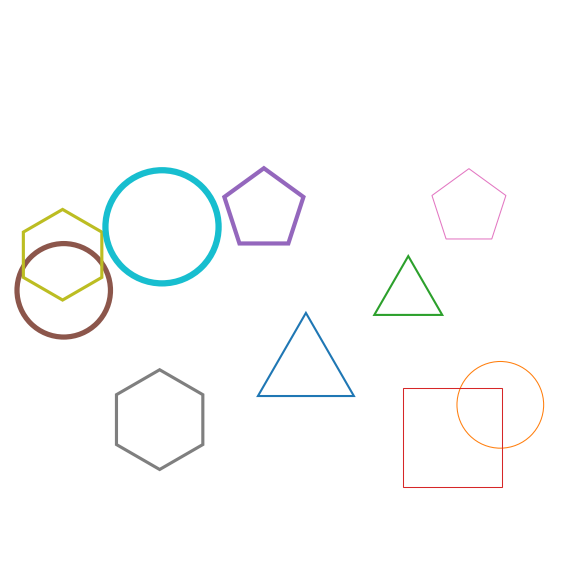[{"shape": "triangle", "thickness": 1, "radius": 0.48, "center": [0.53, 0.361]}, {"shape": "circle", "thickness": 0.5, "radius": 0.38, "center": [0.866, 0.298]}, {"shape": "triangle", "thickness": 1, "radius": 0.34, "center": [0.707, 0.488]}, {"shape": "square", "thickness": 0.5, "radius": 0.43, "center": [0.784, 0.241]}, {"shape": "pentagon", "thickness": 2, "radius": 0.36, "center": [0.457, 0.636]}, {"shape": "circle", "thickness": 2.5, "radius": 0.4, "center": [0.11, 0.496]}, {"shape": "pentagon", "thickness": 0.5, "radius": 0.34, "center": [0.812, 0.64]}, {"shape": "hexagon", "thickness": 1.5, "radius": 0.43, "center": [0.276, 0.273]}, {"shape": "hexagon", "thickness": 1.5, "radius": 0.39, "center": [0.108, 0.558]}, {"shape": "circle", "thickness": 3, "radius": 0.49, "center": [0.281, 0.606]}]